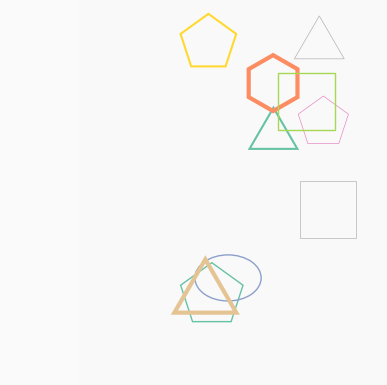[{"shape": "triangle", "thickness": 1.5, "radius": 0.36, "center": [0.706, 0.649]}, {"shape": "pentagon", "thickness": 1, "radius": 0.42, "center": [0.547, 0.233]}, {"shape": "hexagon", "thickness": 3, "radius": 0.36, "center": [0.705, 0.784]}, {"shape": "oval", "thickness": 1, "radius": 0.43, "center": [0.588, 0.278]}, {"shape": "pentagon", "thickness": 0.5, "radius": 0.34, "center": [0.834, 0.682]}, {"shape": "square", "thickness": 1, "radius": 0.37, "center": [0.791, 0.736]}, {"shape": "pentagon", "thickness": 1.5, "radius": 0.38, "center": [0.538, 0.889]}, {"shape": "triangle", "thickness": 3, "radius": 0.46, "center": [0.53, 0.234]}, {"shape": "square", "thickness": 0.5, "radius": 0.37, "center": [0.847, 0.456]}, {"shape": "triangle", "thickness": 0.5, "radius": 0.37, "center": [0.824, 0.884]}]